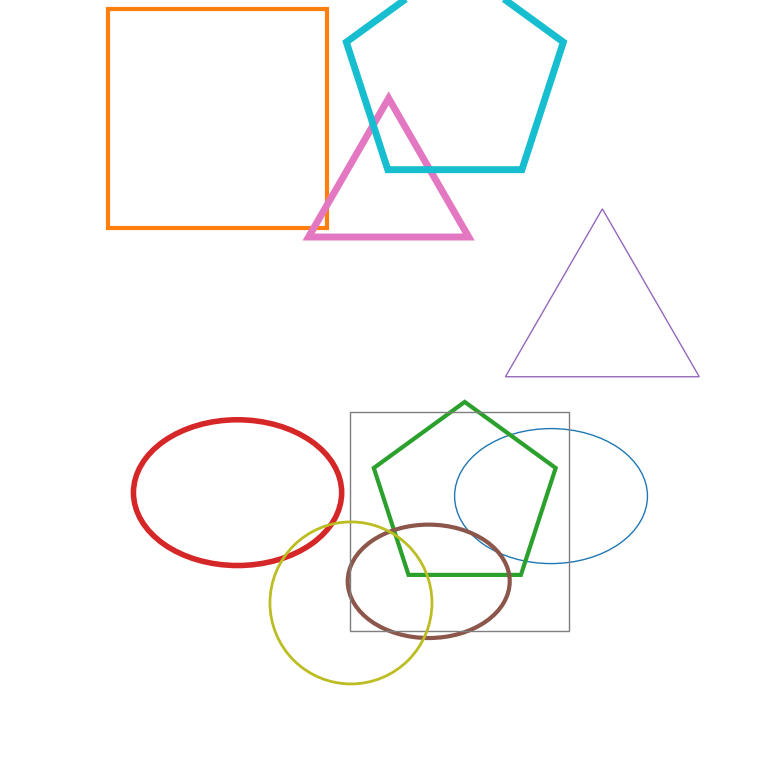[{"shape": "oval", "thickness": 0.5, "radius": 0.63, "center": [0.716, 0.356]}, {"shape": "square", "thickness": 1.5, "radius": 0.71, "center": [0.282, 0.846]}, {"shape": "pentagon", "thickness": 1.5, "radius": 0.62, "center": [0.604, 0.354]}, {"shape": "oval", "thickness": 2, "radius": 0.68, "center": [0.309, 0.36]}, {"shape": "triangle", "thickness": 0.5, "radius": 0.73, "center": [0.782, 0.583]}, {"shape": "oval", "thickness": 1.5, "radius": 0.53, "center": [0.557, 0.245]}, {"shape": "triangle", "thickness": 2.5, "radius": 0.6, "center": [0.505, 0.752]}, {"shape": "square", "thickness": 0.5, "radius": 0.71, "center": [0.597, 0.323]}, {"shape": "circle", "thickness": 1, "radius": 0.53, "center": [0.456, 0.217]}, {"shape": "pentagon", "thickness": 2.5, "radius": 0.74, "center": [0.591, 0.9]}]